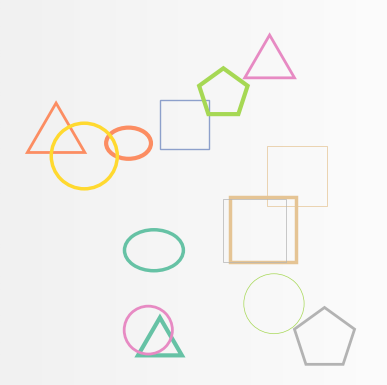[{"shape": "triangle", "thickness": 3, "radius": 0.33, "center": [0.413, 0.11]}, {"shape": "oval", "thickness": 2.5, "radius": 0.38, "center": [0.397, 0.35]}, {"shape": "oval", "thickness": 3, "radius": 0.29, "center": [0.332, 0.628]}, {"shape": "triangle", "thickness": 2, "radius": 0.43, "center": [0.145, 0.647]}, {"shape": "square", "thickness": 1, "radius": 0.32, "center": [0.477, 0.677]}, {"shape": "triangle", "thickness": 2, "radius": 0.37, "center": [0.696, 0.835]}, {"shape": "circle", "thickness": 2, "radius": 0.31, "center": [0.383, 0.143]}, {"shape": "circle", "thickness": 0.5, "radius": 0.39, "center": [0.707, 0.211]}, {"shape": "pentagon", "thickness": 3, "radius": 0.33, "center": [0.576, 0.757]}, {"shape": "circle", "thickness": 2.5, "radius": 0.43, "center": [0.217, 0.595]}, {"shape": "square", "thickness": 2.5, "radius": 0.43, "center": [0.678, 0.403]}, {"shape": "square", "thickness": 0.5, "radius": 0.39, "center": [0.766, 0.542]}, {"shape": "square", "thickness": 0.5, "radius": 0.41, "center": [0.658, 0.401]}, {"shape": "pentagon", "thickness": 2, "radius": 0.41, "center": [0.837, 0.12]}]